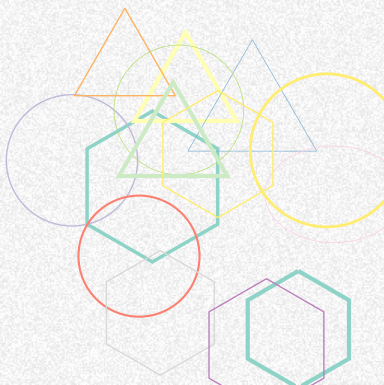[{"shape": "hexagon", "thickness": 2.5, "radius": 0.98, "center": [0.396, 0.516]}, {"shape": "hexagon", "thickness": 3, "radius": 0.76, "center": [0.775, 0.144]}, {"shape": "triangle", "thickness": 3, "radius": 0.77, "center": [0.482, 0.763]}, {"shape": "circle", "thickness": 1, "radius": 0.85, "center": [0.187, 0.584]}, {"shape": "circle", "thickness": 1.5, "radius": 0.79, "center": [0.361, 0.335]}, {"shape": "triangle", "thickness": 0.5, "radius": 0.97, "center": [0.655, 0.704]}, {"shape": "triangle", "thickness": 1, "radius": 0.76, "center": [0.324, 0.827]}, {"shape": "circle", "thickness": 0.5, "radius": 0.84, "center": [0.465, 0.715]}, {"shape": "oval", "thickness": 0.5, "radius": 0.9, "center": [0.868, 0.495]}, {"shape": "hexagon", "thickness": 1, "radius": 0.81, "center": [0.416, 0.187]}, {"shape": "hexagon", "thickness": 1, "radius": 0.86, "center": [0.692, 0.104]}, {"shape": "triangle", "thickness": 3, "radius": 0.81, "center": [0.45, 0.624]}, {"shape": "hexagon", "thickness": 1, "radius": 0.82, "center": [0.566, 0.6]}, {"shape": "circle", "thickness": 2, "radius": 0.99, "center": [0.849, 0.609]}]